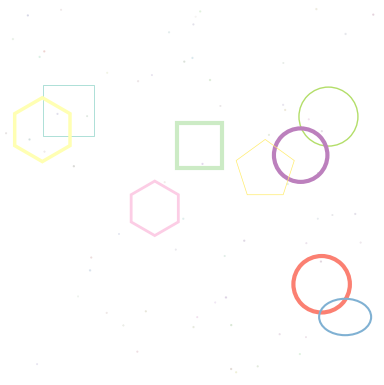[{"shape": "square", "thickness": 0.5, "radius": 0.33, "center": [0.179, 0.712]}, {"shape": "hexagon", "thickness": 2.5, "radius": 0.41, "center": [0.11, 0.663]}, {"shape": "circle", "thickness": 3, "radius": 0.37, "center": [0.835, 0.262]}, {"shape": "oval", "thickness": 1.5, "radius": 0.34, "center": [0.896, 0.177]}, {"shape": "circle", "thickness": 1, "radius": 0.38, "center": [0.853, 0.697]}, {"shape": "hexagon", "thickness": 2, "radius": 0.35, "center": [0.402, 0.459]}, {"shape": "circle", "thickness": 3, "radius": 0.35, "center": [0.781, 0.597]}, {"shape": "square", "thickness": 3, "radius": 0.29, "center": [0.518, 0.622]}, {"shape": "pentagon", "thickness": 0.5, "radius": 0.4, "center": [0.689, 0.558]}]